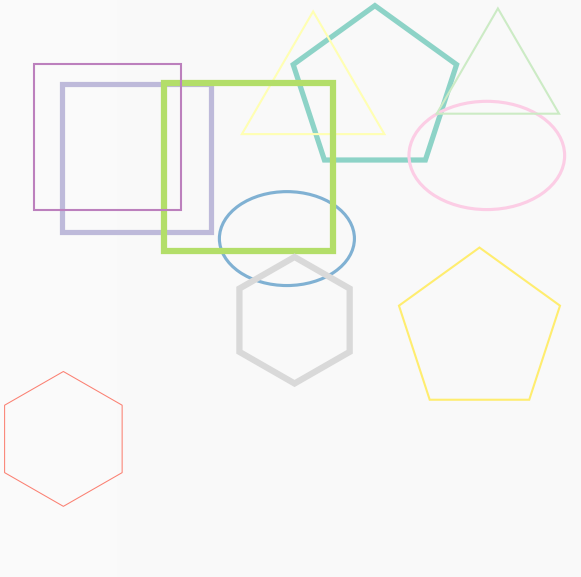[{"shape": "pentagon", "thickness": 2.5, "radius": 0.74, "center": [0.645, 0.842]}, {"shape": "triangle", "thickness": 1, "radius": 0.71, "center": [0.539, 0.838]}, {"shape": "square", "thickness": 2.5, "radius": 0.64, "center": [0.235, 0.725]}, {"shape": "hexagon", "thickness": 0.5, "radius": 0.58, "center": [0.109, 0.239]}, {"shape": "oval", "thickness": 1.5, "radius": 0.58, "center": [0.494, 0.586]}, {"shape": "square", "thickness": 3, "radius": 0.73, "center": [0.427, 0.71]}, {"shape": "oval", "thickness": 1.5, "radius": 0.67, "center": [0.838, 0.73]}, {"shape": "hexagon", "thickness": 3, "radius": 0.55, "center": [0.507, 0.445]}, {"shape": "square", "thickness": 1, "radius": 0.63, "center": [0.185, 0.762]}, {"shape": "triangle", "thickness": 1, "radius": 0.61, "center": [0.857, 0.863]}, {"shape": "pentagon", "thickness": 1, "radius": 0.73, "center": [0.825, 0.425]}]